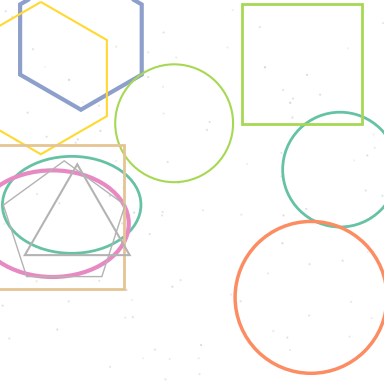[{"shape": "oval", "thickness": 2, "radius": 0.9, "center": [0.186, 0.468]}, {"shape": "circle", "thickness": 2, "radius": 0.75, "center": [0.883, 0.559]}, {"shape": "circle", "thickness": 2.5, "radius": 0.99, "center": [0.808, 0.228]}, {"shape": "hexagon", "thickness": 3, "radius": 0.91, "center": [0.21, 0.897]}, {"shape": "oval", "thickness": 3, "radius": 0.99, "center": [0.137, 0.419]}, {"shape": "square", "thickness": 2, "radius": 0.78, "center": [0.785, 0.833]}, {"shape": "circle", "thickness": 1.5, "radius": 0.77, "center": [0.452, 0.68]}, {"shape": "hexagon", "thickness": 1.5, "radius": 0.99, "center": [0.106, 0.797]}, {"shape": "square", "thickness": 2, "radius": 0.93, "center": [0.136, 0.437]}, {"shape": "pentagon", "thickness": 1, "radius": 0.83, "center": [0.167, 0.416]}, {"shape": "triangle", "thickness": 1.5, "radius": 0.79, "center": [0.201, 0.416]}]